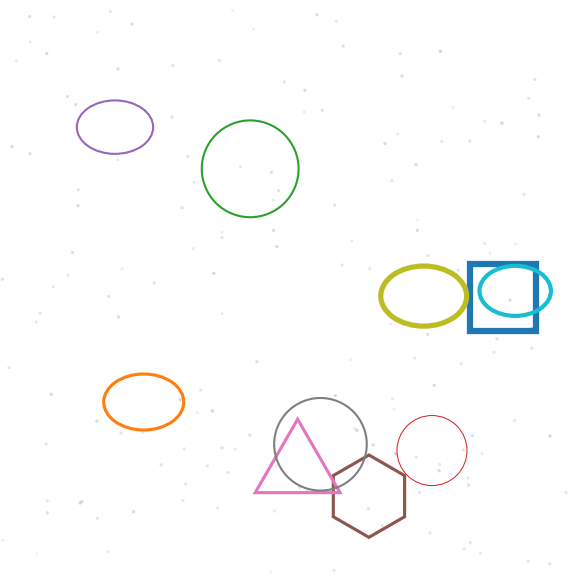[{"shape": "square", "thickness": 3, "radius": 0.29, "center": [0.871, 0.484]}, {"shape": "oval", "thickness": 1.5, "radius": 0.35, "center": [0.249, 0.303]}, {"shape": "circle", "thickness": 1, "radius": 0.42, "center": [0.433, 0.707]}, {"shape": "circle", "thickness": 0.5, "radius": 0.3, "center": [0.748, 0.219]}, {"shape": "oval", "thickness": 1, "radius": 0.33, "center": [0.199, 0.779]}, {"shape": "hexagon", "thickness": 1.5, "radius": 0.36, "center": [0.639, 0.14]}, {"shape": "triangle", "thickness": 1.5, "radius": 0.42, "center": [0.515, 0.188]}, {"shape": "circle", "thickness": 1, "radius": 0.4, "center": [0.555, 0.23]}, {"shape": "oval", "thickness": 2.5, "radius": 0.37, "center": [0.734, 0.486]}, {"shape": "oval", "thickness": 2, "radius": 0.31, "center": [0.892, 0.495]}]